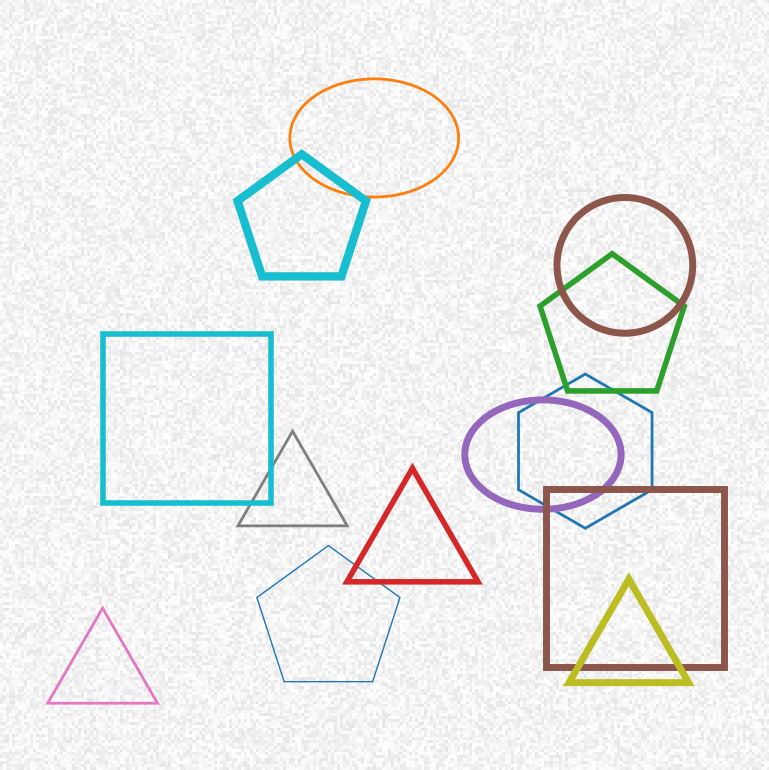[{"shape": "pentagon", "thickness": 0.5, "radius": 0.49, "center": [0.426, 0.194]}, {"shape": "hexagon", "thickness": 1, "radius": 0.5, "center": [0.76, 0.414]}, {"shape": "oval", "thickness": 1, "radius": 0.55, "center": [0.486, 0.821]}, {"shape": "pentagon", "thickness": 2, "radius": 0.49, "center": [0.795, 0.572]}, {"shape": "triangle", "thickness": 2, "radius": 0.49, "center": [0.536, 0.294]}, {"shape": "oval", "thickness": 2.5, "radius": 0.51, "center": [0.705, 0.41]}, {"shape": "square", "thickness": 2.5, "radius": 0.58, "center": [0.825, 0.25]}, {"shape": "circle", "thickness": 2.5, "radius": 0.44, "center": [0.811, 0.655]}, {"shape": "triangle", "thickness": 1, "radius": 0.41, "center": [0.133, 0.128]}, {"shape": "triangle", "thickness": 1, "radius": 0.41, "center": [0.38, 0.358]}, {"shape": "triangle", "thickness": 2.5, "radius": 0.45, "center": [0.817, 0.158]}, {"shape": "square", "thickness": 2, "radius": 0.55, "center": [0.243, 0.456]}, {"shape": "pentagon", "thickness": 3, "radius": 0.44, "center": [0.392, 0.712]}]